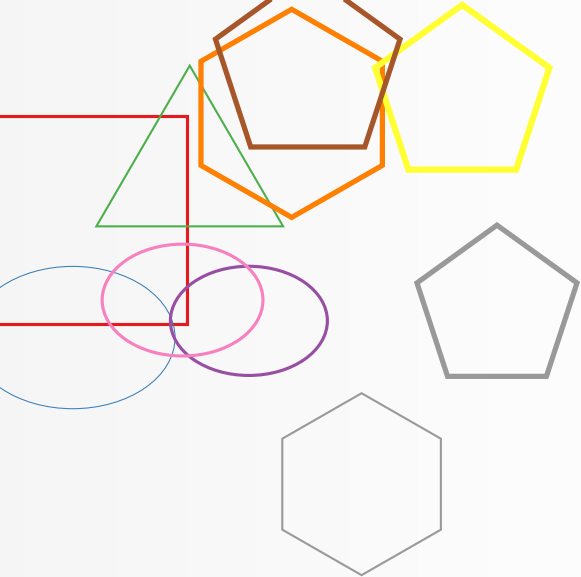[{"shape": "square", "thickness": 1.5, "radius": 0.9, "center": [0.142, 0.618]}, {"shape": "oval", "thickness": 0.5, "radius": 0.88, "center": [0.125, 0.415]}, {"shape": "triangle", "thickness": 1, "radius": 0.93, "center": [0.326, 0.7]}, {"shape": "oval", "thickness": 1.5, "radius": 0.68, "center": [0.428, 0.444]}, {"shape": "hexagon", "thickness": 2.5, "radius": 0.9, "center": [0.502, 0.803]}, {"shape": "pentagon", "thickness": 3, "radius": 0.79, "center": [0.795, 0.833]}, {"shape": "pentagon", "thickness": 2.5, "radius": 0.83, "center": [0.529, 0.88]}, {"shape": "oval", "thickness": 1.5, "radius": 0.69, "center": [0.314, 0.48]}, {"shape": "hexagon", "thickness": 1, "radius": 0.79, "center": [0.622, 0.161]}, {"shape": "pentagon", "thickness": 2.5, "radius": 0.72, "center": [0.855, 0.465]}]